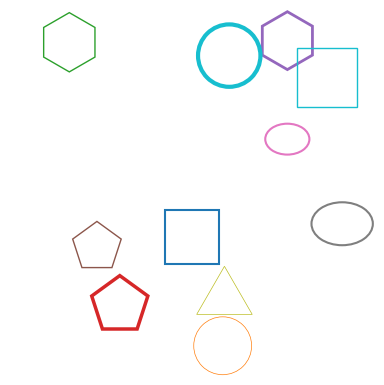[{"shape": "square", "thickness": 1.5, "radius": 0.35, "center": [0.498, 0.385]}, {"shape": "circle", "thickness": 0.5, "radius": 0.38, "center": [0.578, 0.102]}, {"shape": "hexagon", "thickness": 1, "radius": 0.38, "center": [0.18, 0.89]}, {"shape": "pentagon", "thickness": 2.5, "radius": 0.38, "center": [0.311, 0.207]}, {"shape": "hexagon", "thickness": 2, "radius": 0.38, "center": [0.746, 0.894]}, {"shape": "pentagon", "thickness": 1, "radius": 0.33, "center": [0.252, 0.359]}, {"shape": "oval", "thickness": 1.5, "radius": 0.29, "center": [0.746, 0.639]}, {"shape": "oval", "thickness": 1.5, "radius": 0.4, "center": [0.889, 0.419]}, {"shape": "triangle", "thickness": 0.5, "radius": 0.42, "center": [0.583, 0.225]}, {"shape": "circle", "thickness": 3, "radius": 0.41, "center": [0.595, 0.856]}, {"shape": "square", "thickness": 1, "radius": 0.39, "center": [0.849, 0.798]}]